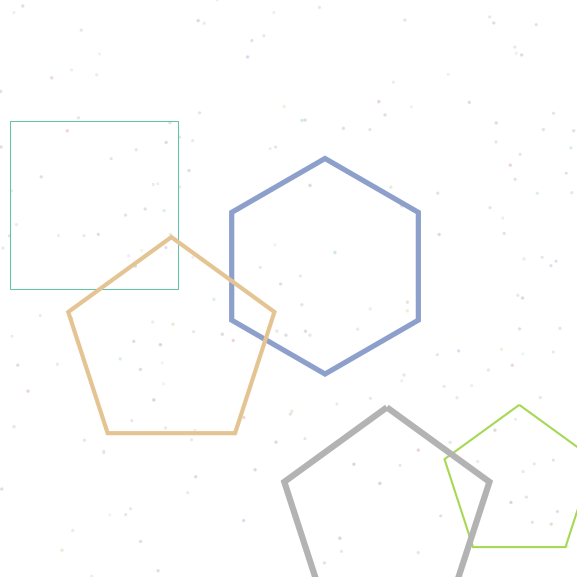[{"shape": "square", "thickness": 0.5, "radius": 0.73, "center": [0.162, 0.643]}, {"shape": "hexagon", "thickness": 2.5, "radius": 0.93, "center": [0.563, 0.538]}, {"shape": "pentagon", "thickness": 1, "radius": 0.68, "center": [0.899, 0.162]}, {"shape": "pentagon", "thickness": 2, "radius": 0.94, "center": [0.297, 0.401]}, {"shape": "pentagon", "thickness": 3, "radius": 0.93, "center": [0.67, 0.107]}]